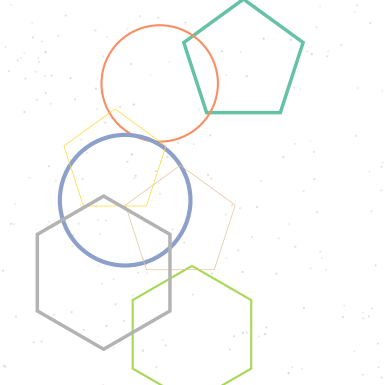[{"shape": "pentagon", "thickness": 2.5, "radius": 0.81, "center": [0.632, 0.839]}, {"shape": "circle", "thickness": 1.5, "radius": 0.76, "center": [0.415, 0.783]}, {"shape": "circle", "thickness": 3, "radius": 0.85, "center": [0.325, 0.48]}, {"shape": "hexagon", "thickness": 1.5, "radius": 0.89, "center": [0.499, 0.132]}, {"shape": "pentagon", "thickness": 0.5, "radius": 0.7, "center": [0.299, 0.578]}, {"shape": "pentagon", "thickness": 0.5, "radius": 0.75, "center": [0.468, 0.421]}, {"shape": "hexagon", "thickness": 2.5, "radius": 0.99, "center": [0.269, 0.292]}]